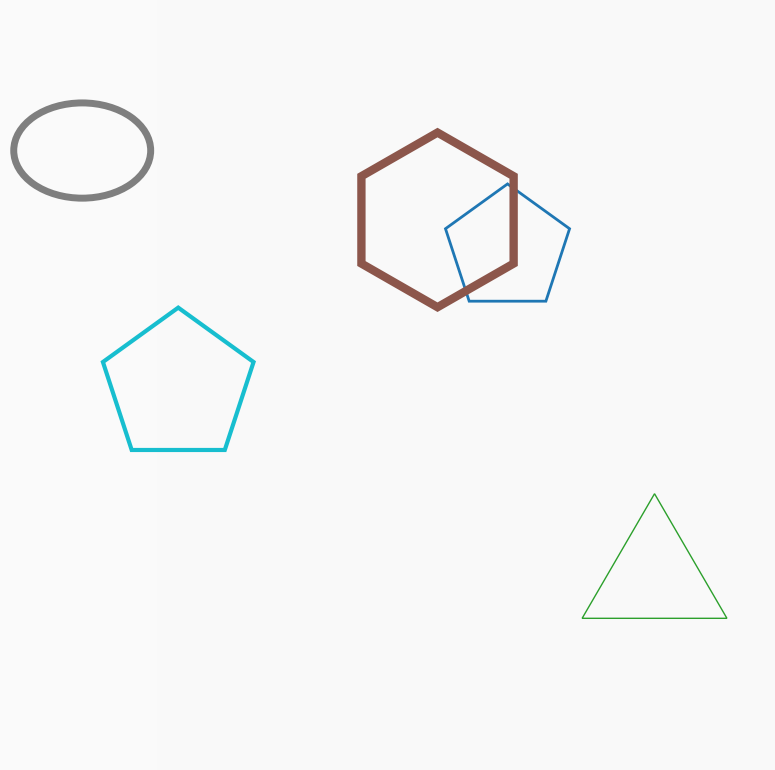[{"shape": "pentagon", "thickness": 1, "radius": 0.42, "center": [0.655, 0.677]}, {"shape": "triangle", "thickness": 0.5, "radius": 0.54, "center": [0.845, 0.251]}, {"shape": "hexagon", "thickness": 3, "radius": 0.57, "center": [0.565, 0.714]}, {"shape": "oval", "thickness": 2.5, "radius": 0.44, "center": [0.106, 0.804]}, {"shape": "pentagon", "thickness": 1.5, "radius": 0.51, "center": [0.23, 0.498]}]